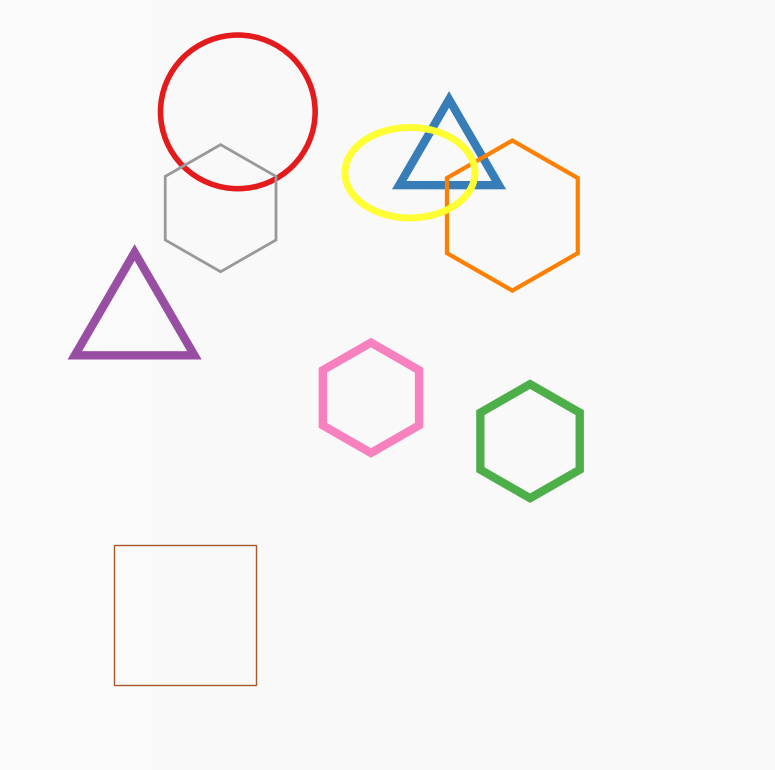[{"shape": "circle", "thickness": 2, "radius": 0.5, "center": [0.307, 0.855]}, {"shape": "triangle", "thickness": 3, "radius": 0.37, "center": [0.579, 0.797]}, {"shape": "hexagon", "thickness": 3, "radius": 0.37, "center": [0.684, 0.427]}, {"shape": "triangle", "thickness": 3, "radius": 0.45, "center": [0.174, 0.583]}, {"shape": "hexagon", "thickness": 1.5, "radius": 0.49, "center": [0.661, 0.72]}, {"shape": "oval", "thickness": 2.5, "radius": 0.42, "center": [0.529, 0.776]}, {"shape": "square", "thickness": 0.5, "radius": 0.46, "center": [0.239, 0.201]}, {"shape": "hexagon", "thickness": 3, "radius": 0.36, "center": [0.479, 0.483]}, {"shape": "hexagon", "thickness": 1, "radius": 0.41, "center": [0.285, 0.73]}]